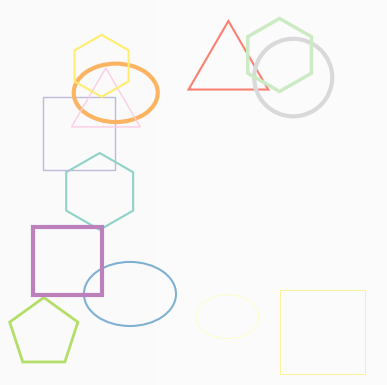[{"shape": "hexagon", "thickness": 1.5, "radius": 0.5, "center": [0.257, 0.503]}, {"shape": "oval", "thickness": 0.5, "radius": 0.41, "center": [0.587, 0.177]}, {"shape": "square", "thickness": 1, "radius": 0.47, "center": [0.204, 0.653]}, {"shape": "triangle", "thickness": 1.5, "radius": 0.59, "center": [0.589, 0.827]}, {"shape": "oval", "thickness": 1.5, "radius": 0.59, "center": [0.335, 0.236]}, {"shape": "oval", "thickness": 3, "radius": 0.54, "center": [0.299, 0.759]}, {"shape": "pentagon", "thickness": 2, "radius": 0.46, "center": [0.113, 0.135]}, {"shape": "triangle", "thickness": 1, "radius": 0.51, "center": [0.273, 0.721]}, {"shape": "circle", "thickness": 3, "radius": 0.5, "center": [0.757, 0.799]}, {"shape": "square", "thickness": 3, "radius": 0.44, "center": [0.174, 0.322]}, {"shape": "hexagon", "thickness": 2.5, "radius": 0.47, "center": [0.722, 0.857]}, {"shape": "square", "thickness": 0.5, "radius": 0.55, "center": [0.832, 0.137]}, {"shape": "hexagon", "thickness": 1.5, "radius": 0.4, "center": [0.262, 0.829]}]